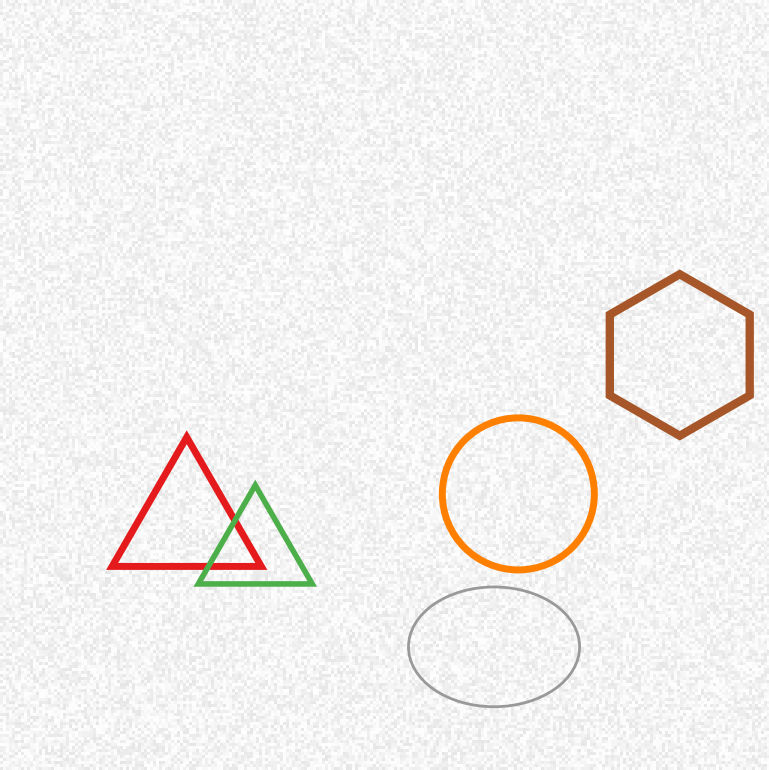[{"shape": "triangle", "thickness": 2.5, "radius": 0.56, "center": [0.242, 0.32]}, {"shape": "triangle", "thickness": 2, "radius": 0.43, "center": [0.332, 0.284]}, {"shape": "circle", "thickness": 2.5, "radius": 0.49, "center": [0.673, 0.359]}, {"shape": "hexagon", "thickness": 3, "radius": 0.52, "center": [0.883, 0.539]}, {"shape": "oval", "thickness": 1, "radius": 0.56, "center": [0.642, 0.16]}]